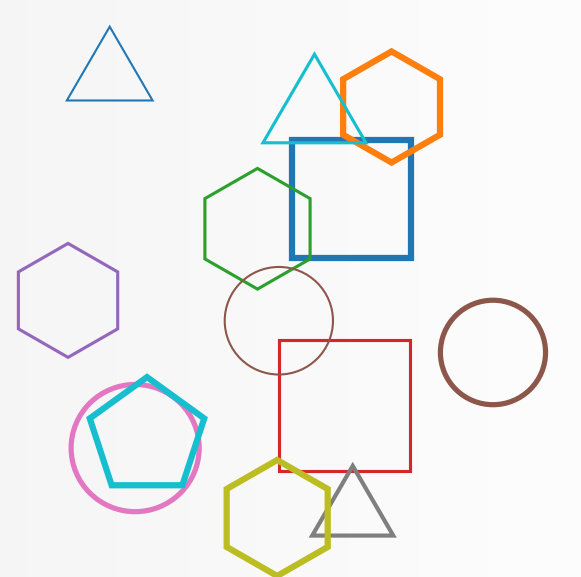[{"shape": "triangle", "thickness": 1, "radius": 0.43, "center": [0.189, 0.868]}, {"shape": "square", "thickness": 3, "radius": 0.51, "center": [0.605, 0.655]}, {"shape": "hexagon", "thickness": 3, "radius": 0.48, "center": [0.674, 0.814]}, {"shape": "hexagon", "thickness": 1.5, "radius": 0.52, "center": [0.443, 0.603]}, {"shape": "square", "thickness": 1.5, "radius": 0.57, "center": [0.593, 0.297]}, {"shape": "hexagon", "thickness": 1.5, "radius": 0.49, "center": [0.117, 0.479]}, {"shape": "circle", "thickness": 2.5, "radius": 0.45, "center": [0.848, 0.389]}, {"shape": "circle", "thickness": 1, "radius": 0.47, "center": [0.48, 0.444]}, {"shape": "circle", "thickness": 2.5, "radius": 0.55, "center": [0.233, 0.223]}, {"shape": "triangle", "thickness": 2, "radius": 0.4, "center": [0.607, 0.112]}, {"shape": "hexagon", "thickness": 3, "radius": 0.5, "center": [0.477, 0.102]}, {"shape": "triangle", "thickness": 1.5, "radius": 0.51, "center": [0.541, 0.803]}, {"shape": "pentagon", "thickness": 3, "radius": 0.52, "center": [0.253, 0.243]}]